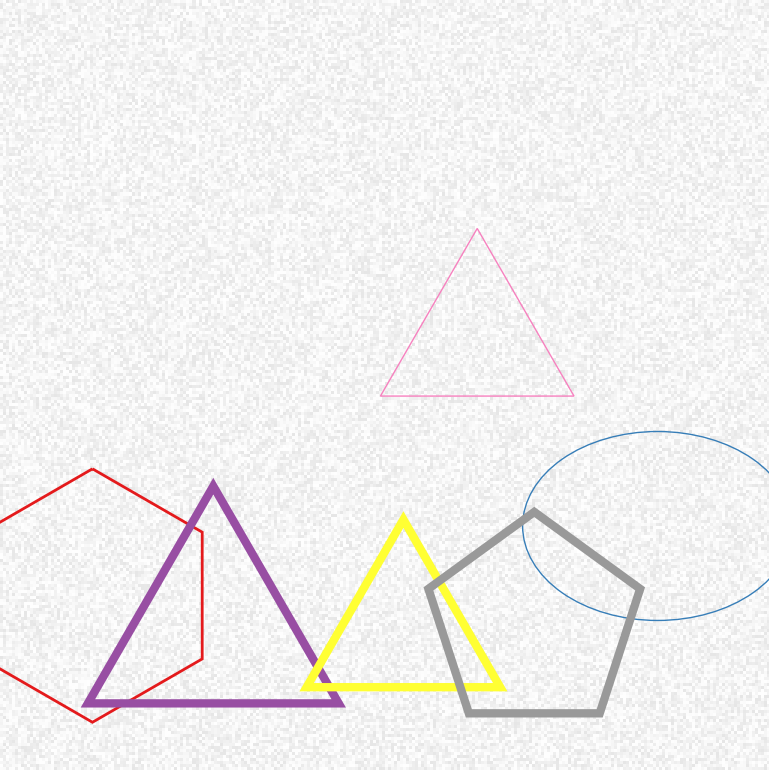[{"shape": "hexagon", "thickness": 1, "radius": 0.82, "center": [0.12, 0.227]}, {"shape": "oval", "thickness": 0.5, "radius": 0.88, "center": [0.854, 0.317]}, {"shape": "triangle", "thickness": 3, "radius": 0.94, "center": [0.277, 0.181]}, {"shape": "triangle", "thickness": 3, "radius": 0.73, "center": [0.524, 0.18]}, {"shape": "triangle", "thickness": 0.5, "radius": 0.73, "center": [0.62, 0.558]}, {"shape": "pentagon", "thickness": 3, "radius": 0.72, "center": [0.694, 0.191]}]